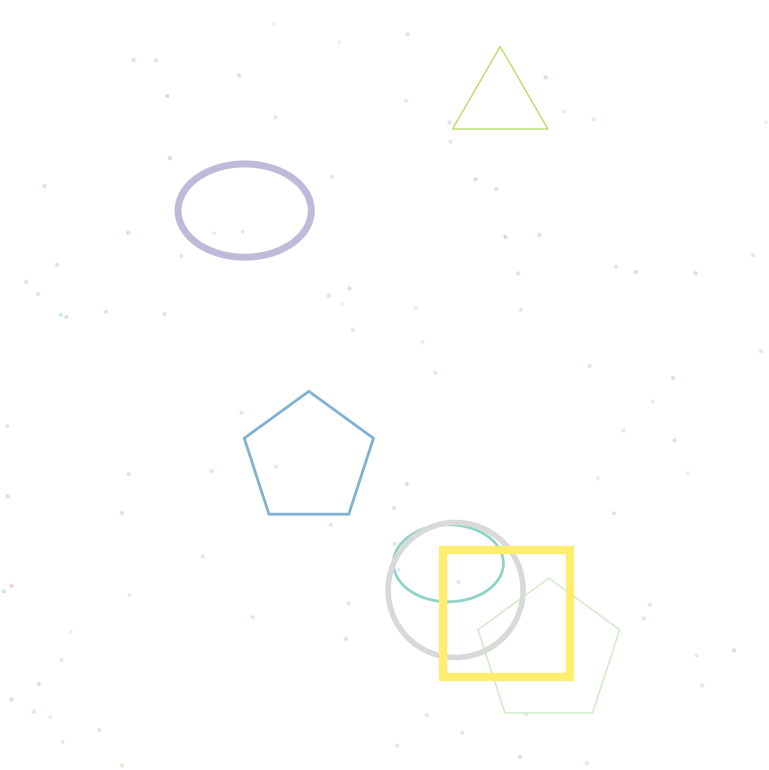[{"shape": "oval", "thickness": 1, "radius": 0.36, "center": [0.582, 0.269]}, {"shape": "oval", "thickness": 2.5, "radius": 0.43, "center": [0.318, 0.727]}, {"shape": "pentagon", "thickness": 1, "radius": 0.44, "center": [0.401, 0.404]}, {"shape": "triangle", "thickness": 0.5, "radius": 0.36, "center": [0.65, 0.868]}, {"shape": "circle", "thickness": 2, "radius": 0.44, "center": [0.592, 0.234]}, {"shape": "pentagon", "thickness": 0.5, "radius": 0.48, "center": [0.713, 0.152]}, {"shape": "square", "thickness": 3, "radius": 0.41, "center": [0.657, 0.203]}]